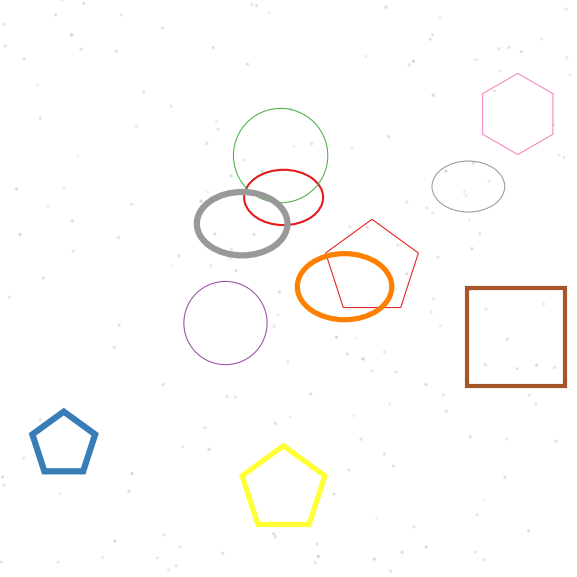[{"shape": "pentagon", "thickness": 0.5, "radius": 0.42, "center": [0.644, 0.535]}, {"shape": "oval", "thickness": 1, "radius": 0.34, "center": [0.491, 0.657]}, {"shape": "pentagon", "thickness": 3, "radius": 0.29, "center": [0.11, 0.229]}, {"shape": "circle", "thickness": 0.5, "radius": 0.41, "center": [0.486, 0.73]}, {"shape": "circle", "thickness": 0.5, "radius": 0.36, "center": [0.39, 0.44]}, {"shape": "oval", "thickness": 2.5, "radius": 0.41, "center": [0.597, 0.503]}, {"shape": "pentagon", "thickness": 2.5, "radius": 0.38, "center": [0.491, 0.152]}, {"shape": "square", "thickness": 2, "radius": 0.43, "center": [0.893, 0.416]}, {"shape": "hexagon", "thickness": 0.5, "radius": 0.35, "center": [0.897, 0.802]}, {"shape": "oval", "thickness": 3, "radius": 0.39, "center": [0.419, 0.612]}, {"shape": "oval", "thickness": 0.5, "radius": 0.31, "center": [0.811, 0.676]}]